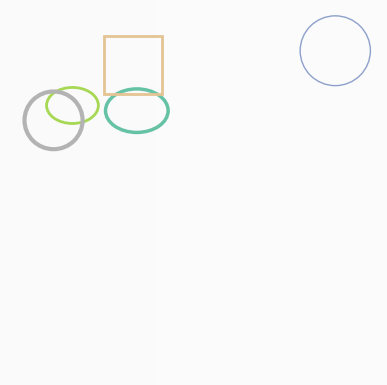[{"shape": "oval", "thickness": 2.5, "radius": 0.4, "center": [0.353, 0.713]}, {"shape": "circle", "thickness": 1, "radius": 0.45, "center": [0.865, 0.868]}, {"shape": "oval", "thickness": 2, "radius": 0.33, "center": [0.187, 0.726]}, {"shape": "square", "thickness": 2, "radius": 0.38, "center": [0.344, 0.831]}, {"shape": "circle", "thickness": 3, "radius": 0.37, "center": [0.138, 0.687]}]